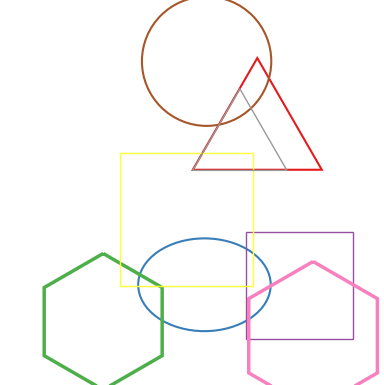[{"shape": "triangle", "thickness": 1.5, "radius": 0.97, "center": [0.668, 0.656]}, {"shape": "oval", "thickness": 1.5, "radius": 0.86, "center": [0.531, 0.26]}, {"shape": "hexagon", "thickness": 2.5, "radius": 0.88, "center": [0.268, 0.165]}, {"shape": "square", "thickness": 1, "radius": 0.69, "center": [0.777, 0.259]}, {"shape": "square", "thickness": 1, "radius": 0.86, "center": [0.485, 0.43]}, {"shape": "circle", "thickness": 1.5, "radius": 0.84, "center": [0.537, 0.841]}, {"shape": "hexagon", "thickness": 2.5, "radius": 0.96, "center": [0.813, 0.128]}, {"shape": "triangle", "thickness": 1, "radius": 0.71, "center": [0.623, 0.628]}]